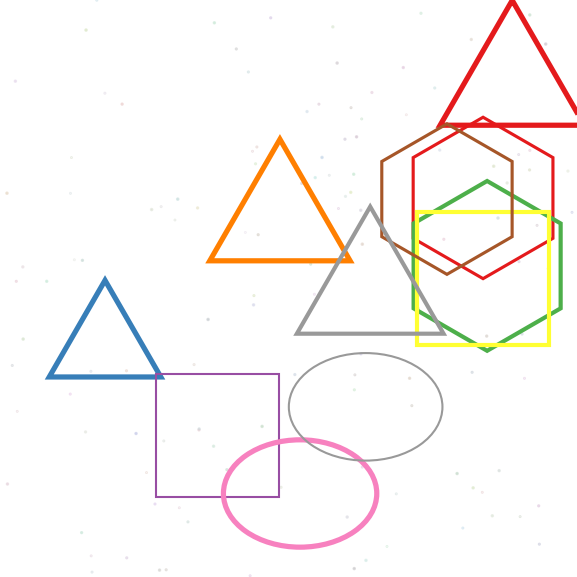[{"shape": "triangle", "thickness": 2.5, "radius": 0.72, "center": [0.887, 0.854]}, {"shape": "hexagon", "thickness": 1.5, "radius": 0.7, "center": [0.836, 0.656]}, {"shape": "triangle", "thickness": 2.5, "radius": 0.56, "center": [0.182, 0.402]}, {"shape": "hexagon", "thickness": 2, "radius": 0.74, "center": [0.844, 0.539]}, {"shape": "square", "thickness": 1, "radius": 0.53, "center": [0.377, 0.245]}, {"shape": "triangle", "thickness": 2.5, "radius": 0.7, "center": [0.485, 0.618]}, {"shape": "square", "thickness": 2, "radius": 0.57, "center": [0.837, 0.517]}, {"shape": "hexagon", "thickness": 1.5, "radius": 0.65, "center": [0.774, 0.654]}, {"shape": "oval", "thickness": 2.5, "radius": 0.66, "center": [0.52, 0.145]}, {"shape": "triangle", "thickness": 2, "radius": 0.73, "center": [0.641, 0.495]}, {"shape": "oval", "thickness": 1, "radius": 0.67, "center": [0.633, 0.295]}]